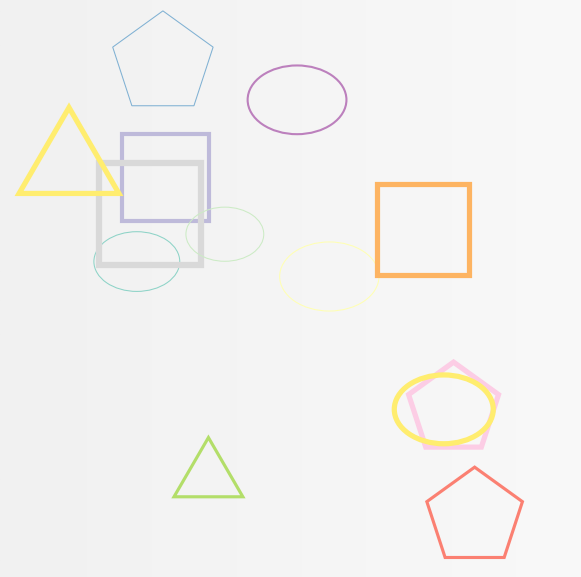[{"shape": "oval", "thickness": 0.5, "radius": 0.37, "center": [0.235, 0.546]}, {"shape": "oval", "thickness": 0.5, "radius": 0.43, "center": [0.567, 0.52]}, {"shape": "square", "thickness": 2, "radius": 0.37, "center": [0.285, 0.691]}, {"shape": "pentagon", "thickness": 1.5, "radius": 0.43, "center": [0.817, 0.104]}, {"shape": "pentagon", "thickness": 0.5, "radius": 0.45, "center": [0.28, 0.889]}, {"shape": "square", "thickness": 2.5, "radius": 0.39, "center": [0.728, 0.602]}, {"shape": "triangle", "thickness": 1.5, "radius": 0.34, "center": [0.359, 0.173]}, {"shape": "pentagon", "thickness": 2.5, "radius": 0.41, "center": [0.78, 0.291]}, {"shape": "square", "thickness": 3, "radius": 0.44, "center": [0.258, 0.629]}, {"shape": "oval", "thickness": 1, "radius": 0.43, "center": [0.511, 0.826]}, {"shape": "oval", "thickness": 0.5, "radius": 0.33, "center": [0.387, 0.594]}, {"shape": "triangle", "thickness": 2.5, "radius": 0.5, "center": [0.119, 0.714]}, {"shape": "oval", "thickness": 2.5, "radius": 0.43, "center": [0.763, 0.29]}]